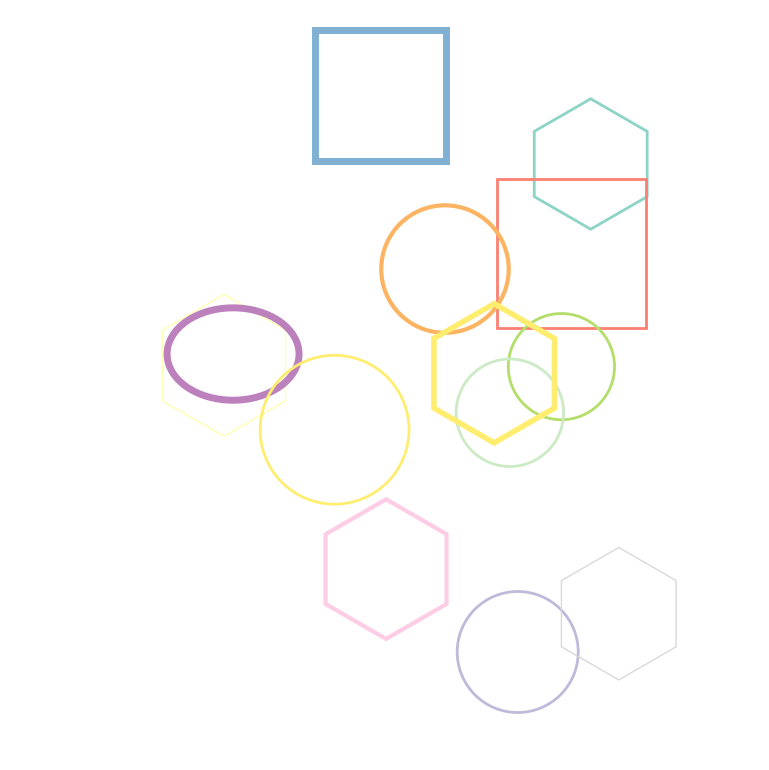[{"shape": "hexagon", "thickness": 1, "radius": 0.42, "center": [0.767, 0.787]}, {"shape": "hexagon", "thickness": 0.5, "radius": 0.46, "center": [0.291, 0.525]}, {"shape": "circle", "thickness": 1, "radius": 0.39, "center": [0.672, 0.153]}, {"shape": "square", "thickness": 1, "radius": 0.48, "center": [0.742, 0.671]}, {"shape": "square", "thickness": 2.5, "radius": 0.43, "center": [0.494, 0.876]}, {"shape": "circle", "thickness": 1.5, "radius": 0.41, "center": [0.578, 0.651]}, {"shape": "circle", "thickness": 1, "radius": 0.34, "center": [0.729, 0.524]}, {"shape": "hexagon", "thickness": 1.5, "radius": 0.45, "center": [0.501, 0.261]}, {"shape": "hexagon", "thickness": 0.5, "radius": 0.43, "center": [0.804, 0.203]}, {"shape": "oval", "thickness": 2.5, "radius": 0.43, "center": [0.303, 0.54]}, {"shape": "circle", "thickness": 1, "radius": 0.35, "center": [0.662, 0.464]}, {"shape": "hexagon", "thickness": 2, "radius": 0.45, "center": [0.642, 0.515]}, {"shape": "circle", "thickness": 1, "radius": 0.48, "center": [0.435, 0.442]}]